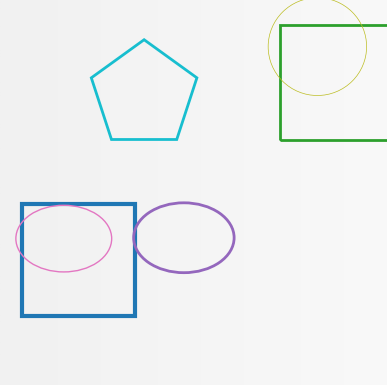[{"shape": "square", "thickness": 3, "radius": 0.73, "center": [0.203, 0.325]}, {"shape": "square", "thickness": 2, "radius": 0.75, "center": [0.873, 0.785]}, {"shape": "oval", "thickness": 2, "radius": 0.65, "center": [0.475, 0.382]}, {"shape": "oval", "thickness": 1, "radius": 0.62, "center": [0.165, 0.38]}, {"shape": "circle", "thickness": 0.5, "radius": 0.64, "center": [0.819, 0.879]}, {"shape": "pentagon", "thickness": 2, "radius": 0.72, "center": [0.372, 0.754]}]